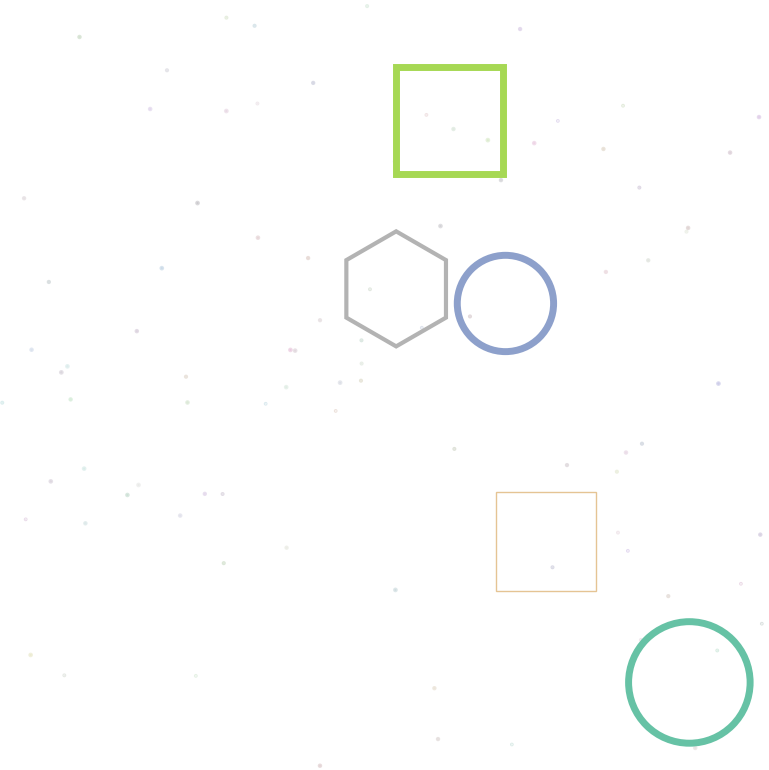[{"shape": "circle", "thickness": 2.5, "radius": 0.39, "center": [0.895, 0.114]}, {"shape": "circle", "thickness": 2.5, "radius": 0.31, "center": [0.656, 0.606]}, {"shape": "square", "thickness": 2.5, "radius": 0.35, "center": [0.584, 0.843]}, {"shape": "square", "thickness": 0.5, "radius": 0.32, "center": [0.709, 0.297]}, {"shape": "hexagon", "thickness": 1.5, "radius": 0.37, "center": [0.514, 0.625]}]